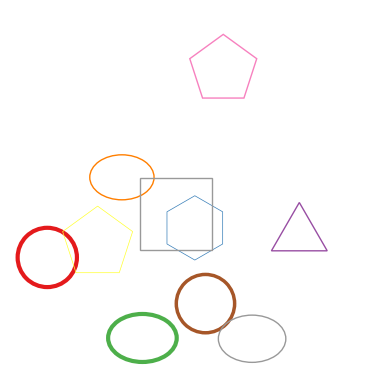[{"shape": "circle", "thickness": 3, "radius": 0.39, "center": [0.123, 0.331]}, {"shape": "hexagon", "thickness": 0.5, "radius": 0.42, "center": [0.506, 0.408]}, {"shape": "oval", "thickness": 3, "radius": 0.45, "center": [0.37, 0.122]}, {"shape": "triangle", "thickness": 1, "radius": 0.42, "center": [0.777, 0.39]}, {"shape": "oval", "thickness": 1, "radius": 0.42, "center": [0.317, 0.539]}, {"shape": "pentagon", "thickness": 0.5, "radius": 0.48, "center": [0.254, 0.369]}, {"shape": "circle", "thickness": 2.5, "radius": 0.38, "center": [0.534, 0.211]}, {"shape": "pentagon", "thickness": 1, "radius": 0.46, "center": [0.58, 0.819]}, {"shape": "oval", "thickness": 1, "radius": 0.44, "center": [0.655, 0.12]}, {"shape": "square", "thickness": 1, "radius": 0.47, "center": [0.457, 0.444]}]